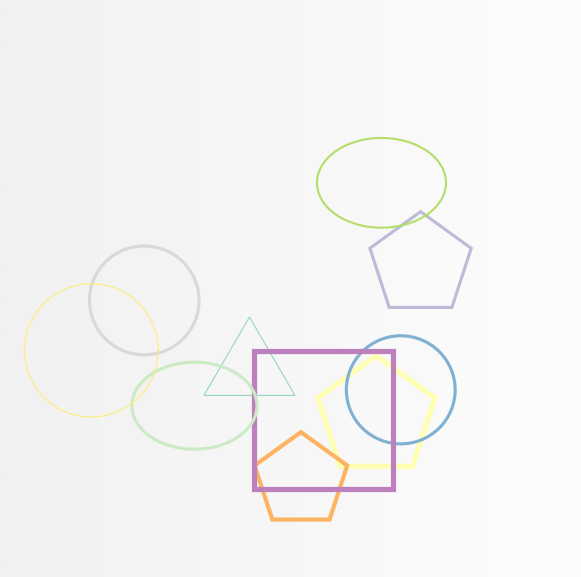[{"shape": "triangle", "thickness": 0.5, "radius": 0.45, "center": [0.429, 0.36]}, {"shape": "pentagon", "thickness": 2.5, "radius": 0.53, "center": [0.647, 0.277]}, {"shape": "pentagon", "thickness": 1.5, "radius": 0.46, "center": [0.724, 0.541]}, {"shape": "circle", "thickness": 1.5, "radius": 0.47, "center": [0.689, 0.324]}, {"shape": "pentagon", "thickness": 2, "radius": 0.42, "center": [0.518, 0.167]}, {"shape": "oval", "thickness": 1, "radius": 0.55, "center": [0.656, 0.683]}, {"shape": "circle", "thickness": 1.5, "radius": 0.47, "center": [0.248, 0.479]}, {"shape": "square", "thickness": 2.5, "radius": 0.6, "center": [0.557, 0.272]}, {"shape": "oval", "thickness": 1.5, "radius": 0.54, "center": [0.335, 0.297]}, {"shape": "circle", "thickness": 0.5, "radius": 0.58, "center": [0.157, 0.392]}]